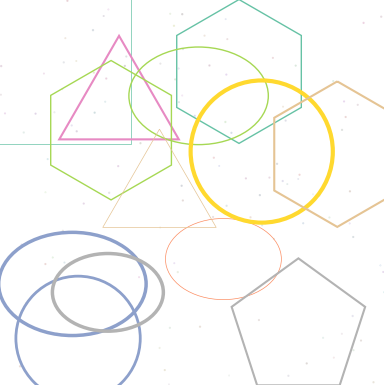[{"shape": "hexagon", "thickness": 1, "radius": 0.93, "center": [0.621, 0.814]}, {"shape": "square", "thickness": 0.5, "radius": 0.99, "center": [0.142, 0.824]}, {"shape": "oval", "thickness": 0.5, "radius": 0.75, "center": [0.58, 0.327]}, {"shape": "oval", "thickness": 2.5, "radius": 0.96, "center": [0.188, 0.262]}, {"shape": "circle", "thickness": 2, "radius": 0.81, "center": [0.203, 0.121]}, {"shape": "triangle", "thickness": 1.5, "radius": 0.9, "center": [0.309, 0.728]}, {"shape": "oval", "thickness": 1, "radius": 0.91, "center": [0.516, 0.751]}, {"shape": "hexagon", "thickness": 1, "radius": 0.91, "center": [0.288, 0.662]}, {"shape": "circle", "thickness": 3, "radius": 0.92, "center": [0.68, 0.606]}, {"shape": "triangle", "thickness": 0.5, "radius": 0.85, "center": [0.414, 0.494]}, {"shape": "hexagon", "thickness": 1.5, "radius": 0.94, "center": [0.876, 0.6]}, {"shape": "pentagon", "thickness": 1.5, "radius": 0.91, "center": [0.775, 0.147]}, {"shape": "oval", "thickness": 2.5, "radius": 0.72, "center": [0.28, 0.241]}]